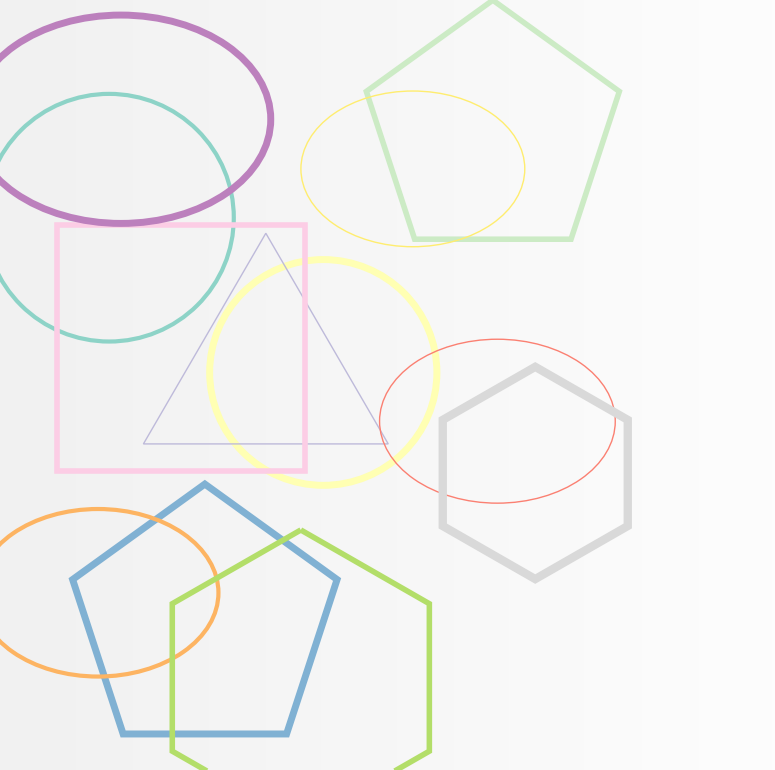[{"shape": "circle", "thickness": 1.5, "radius": 0.8, "center": [0.141, 0.717]}, {"shape": "circle", "thickness": 2.5, "radius": 0.73, "center": [0.417, 0.516]}, {"shape": "triangle", "thickness": 0.5, "radius": 0.91, "center": [0.343, 0.515]}, {"shape": "oval", "thickness": 0.5, "radius": 0.76, "center": [0.642, 0.453]}, {"shape": "pentagon", "thickness": 2.5, "radius": 0.9, "center": [0.264, 0.192]}, {"shape": "oval", "thickness": 1.5, "radius": 0.78, "center": [0.126, 0.23]}, {"shape": "hexagon", "thickness": 2, "radius": 0.96, "center": [0.388, 0.12]}, {"shape": "square", "thickness": 2, "radius": 0.8, "center": [0.234, 0.548]}, {"shape": "hexagon", "thickness": 3, "radius": 0.69, "center": [0.691, 0.386]}, {"shape": "oval", "thickness": 2.5, "radius": 0.97, "center": [0.156, 0.845]}, {"shape": "pentagon", "thickness": 2, "radius": 0.86, "center": [0.636, 0.828]}, {"shape": "oval", "thickness": 0.5, "radius": 0.72, "center": [0.533, 0.781]}]